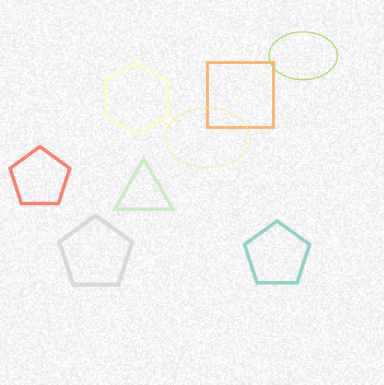[{"shape": "pentagon", "thickness": 2.5, "radius": 0.44, "center": [0.72, 0.337]}, {"shape": "hexagon", "thickness": 1.5, "radius": 0.46, "center": [0.354, 0.744]}, {"shape": "pentagon", "thickness": 2.5, "radius": 0.41, "center": [0.104, 0.537]}, {"shape": "square", "thickness": 2, "radius": 0.42, "center": [0.623, 0.754]}, {"shape": "oval", "thickness": 1, "radius": 0.44, "center": [0.788, 0.855]}, {"shape": "pentagon", "thickness": 3, "radius": 0.5, "center": [0.249, 0.341]}, {"shape": "triangle", "thickness": 2.5, "radius": 0.44, "center": [0.373, 0.501]}, {"shape": "oval", "thickness": 0.5, "radius": 0.55, "center": [0.54, 0.643]}]